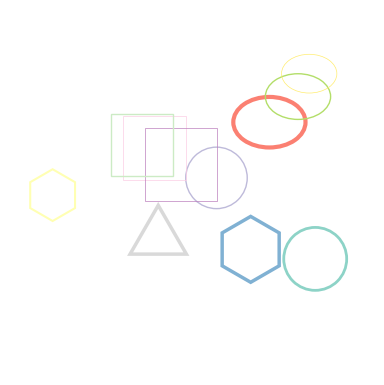[{"shape": "circle", "thickness": 2, "radius": 0.41, "center": [0.819, 0.328]}, {"shape": "hexagon", "thickness": 1.5, "radius": 0.34, "center": [0.137, 0.493]}, {"shape": "circle", "thickness": 1, "radius": 0.4, "center": [0.562, 0.538]}, {"shape": "oval", "thickness": 3, "radius": 0.47, "center": [0.7, 0.683]}, {"shape": "hexagon", "thickness": 2.5, "radius": 0.43, "center": [0.651, 0.352]}, {"shape": "oval", "thickness": 1, "radius": 0.42, "center": [0.774, 0.749]}, {"shape": "square", "thickness": 0.5, "radius": 0.41, "center": [0.402, 0.616]}, {"shape": "triangle", "thickness": 2.5, "radius": 0.42, "center": [0.411, 0.382]}, {"shape": "square", "thickness": 0.5, "radius": 0.47, "center": [0.47, 0.573]}, {"shape": "square", "thickness": 1, "radius": 0.4, "center": [0.369, 0.623]}, {"shape": "oval", "thickness": 0.5, "radius": 0.36, "center": [0.803, 0.809]}]